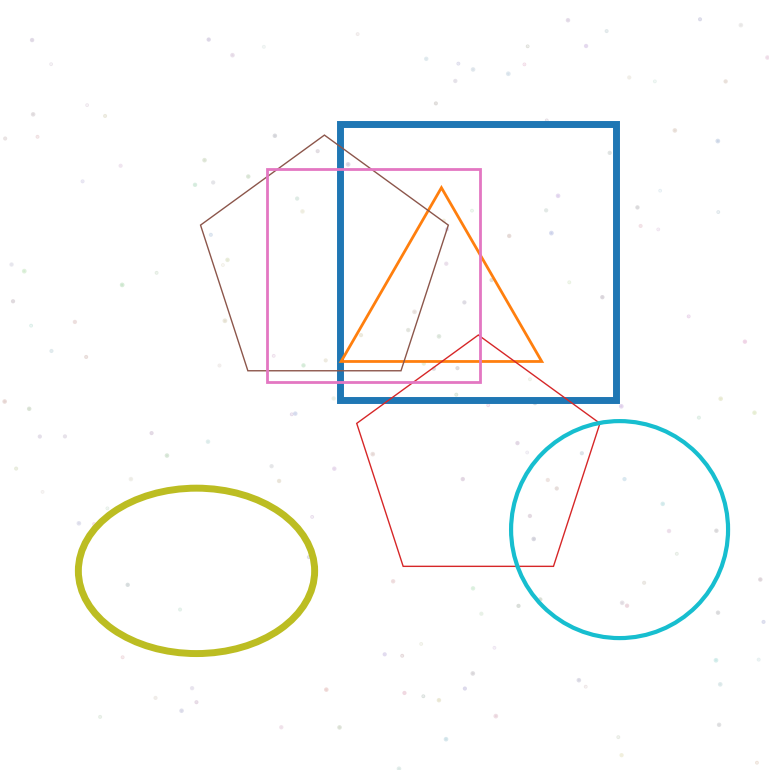[{"shape": "square", "thickness": 2.5, "radius": 0.9, "center": [0.621, 0.66]}, {"shape": "triangle", "thickness": 1, "radius": 0.75, "center": [0.573, 0.606]}, {"shape": "pentagon", "thickness": 0.5, "radius": 0.83, "center": [0.621, 0.399]}, {"shape": "pentagon", "thickness": 0.5, "radius": 0.85, "center": [0.421, 0.655]}, {"shape": "square", "thickness": 1, "radius": 0.69, "center": [0.485, 0.642]}, {"shape": "oval", "thickness": 2.5, "radius": 0.77, "center": [0.255, 0.259]}, {"shape": "circle", "thickness": 1.5, "radius": 0.7, "center": [0.805, 0.312]}]